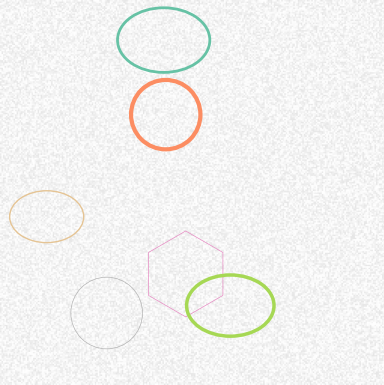[{"shape": "oval", "thickness": 2, "radius": 0.6, "center": [0.425, 0.896]}, {"shape": "circle", "thickness": 3, "radius": 0.45, "center": [0.43, 0.702]}, {"shape": "hexagon", "thickness": 0.5, "radius": 0.56, "center": [0.482, 0.288]}, {"shape": "oval", "thickness": 2.5, "radius": 0.57, "center": [0.598, 0.206]}, {"shape": "oval", "thickness": 1, "radius": 0.48, "center": [0.121, 0.437]}, {"shape": "circle", "thickness": 0.5, "radius": 0.47, "center": [0.277, 0.187]}]